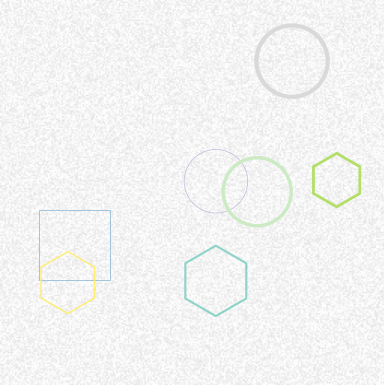[{"shape": "hexagon", "thickness": 1.5, "radius": 0.46, "center": [0.561, 0.27]}, {"shape": "circle", "thickness": 0.5, "radius": 0.41, "center": [0.561, 0.529]}, {"shape": "square", "thickness": 0.5, "radius": 0.46, "center": [0.193, 0.364]}, {"shape": "hexagon", "thickness": 2, "radius": 0.35, "center": [0.874, 0.532]}, {"shape": "circle", "thickness": 3, "radius": 0.46, "center": [0.759, 0.841]}, {"shape": "circle", "thickness": 2.5, "radius": 0.44, "center": [0.668, 0.502]}, {"shape": "hexagon", "thickness": 1, "radius": 0.4, "center": [0.176, 0.266]}]